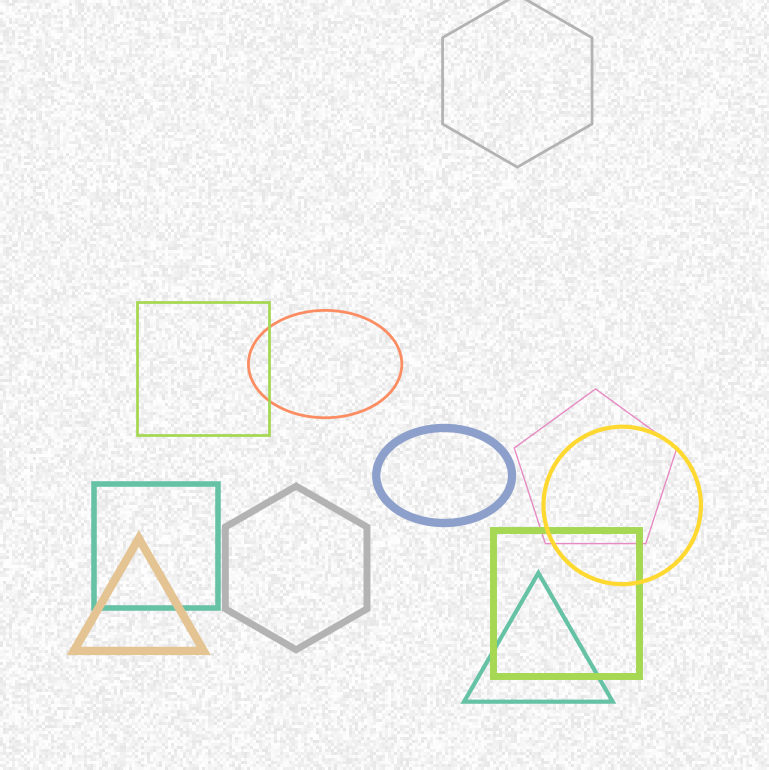[{"shape": "triangle", "thickness": 1.5, "radius": 0.56, "center": [0.699, 0.144]}, {"shape": "square", "thickness": 2, "radius": 0.4, "center": [0.202, 0.291]}, {"shape": "oval", "thickness": 1, "radius": 0.5, "center": [0.422, 0.527]}, {"shape": "oval", "thickness": 3, "radius": 0.44, "center": [0.577, 0.382]}, {"shape": "pentagon", "thickness": 0.5, "radius": 0.56, "center": [0.773, 0.384]}, {"shape": "square", "thickness": 1, "radius": 0.43, "center": [0.264, 0.522]}, {"shape": "square", "thickness": 2.5, "radius": 0.47, "center": [0.735, 0.216]}, {"shape": "circle", "thickness": 1.5, "radius": 0.51, "center": [0.808, 0.344]}, {"shape": "triangle", "thickness": 3, "radius": 0.49, "center": [0.18, 0.203]}, {"shape": "hexagon", "thickness": 2.5, "radius": 0.53, "center": [0.385, 0.262]}, {"shape": "hexagon", "thickness": 1, "radius": 0.56, "center": [0.672, 0.895]}]